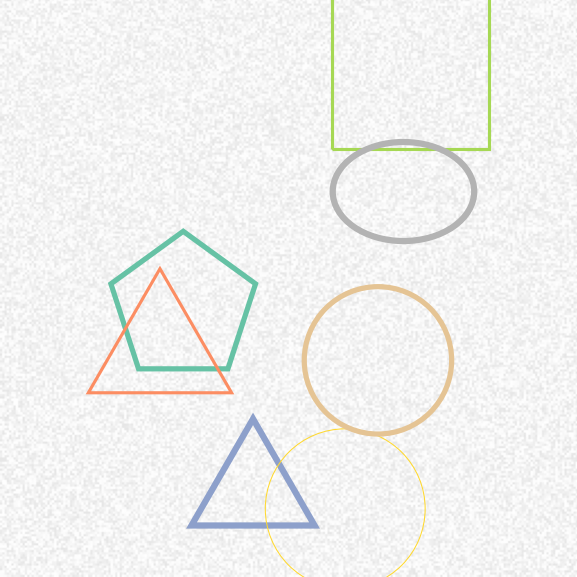[{"shape": "pentagon", "thickness": 2.5, "radius": 0.66, "center": [0.317, 0.467]}, {"shape": "triangle", "thickness": 1.5, "radius": 0.72, "center": [0.277, 0.391]}, {"shape": "triangle", "thickness": 3, "radius": 0.62, "center": [0.438, 0.151]}, {"shape": "square", "thickness": 1.5, "radius": 0.68, "center": [0.71, 0.878]}, {"shape": "circle", "thickness": 0.5, "radius": 0.69, "center": [0.598, 0.118]}, {"shape": "circle", "thickness": 2.5, "radius": 0.64, "center": [0.654, 0.375]}, {"shape": "oval", "thickness": 3, "radius": 0.61, "center": [0.699, 0.667]}]